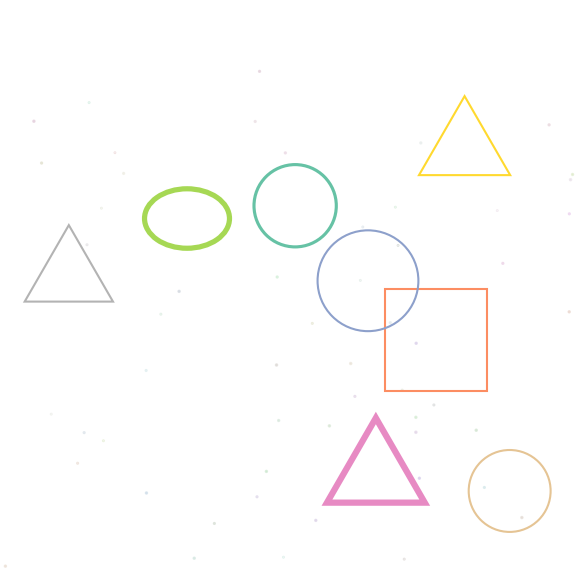[{"shape": "circle", "thickness": 1.5, "radius": 0.36, "center": [0.511, 0.643]}, {"shape": "square", "thickness": 1, "radius": 0.44, "center": [0.755, 0.411]}, {"shape": "circle", "thickness": 1, "radius": 0.44, "center": [0.637, 0.513]}, {"shape": "triangle", "thickness": 3, "radius": 0.49, "center": [0.651, 0.178]}, {"shape": "oval", "thickness": 2.5, "radius": 0.37, "center": [0.324, 0.621]}, {"shape": "triangle", "thickness": 1, "radius": 0.46, "center": [0.804, 0.741]}, {"shape": "circle", "thickness": 1, "radius": 0.35, "center": [0.883, 0.149]}, {"shape": "triangle", "thickness": 1, "radius": 0.44, "center": [0.119, 0.521]}]